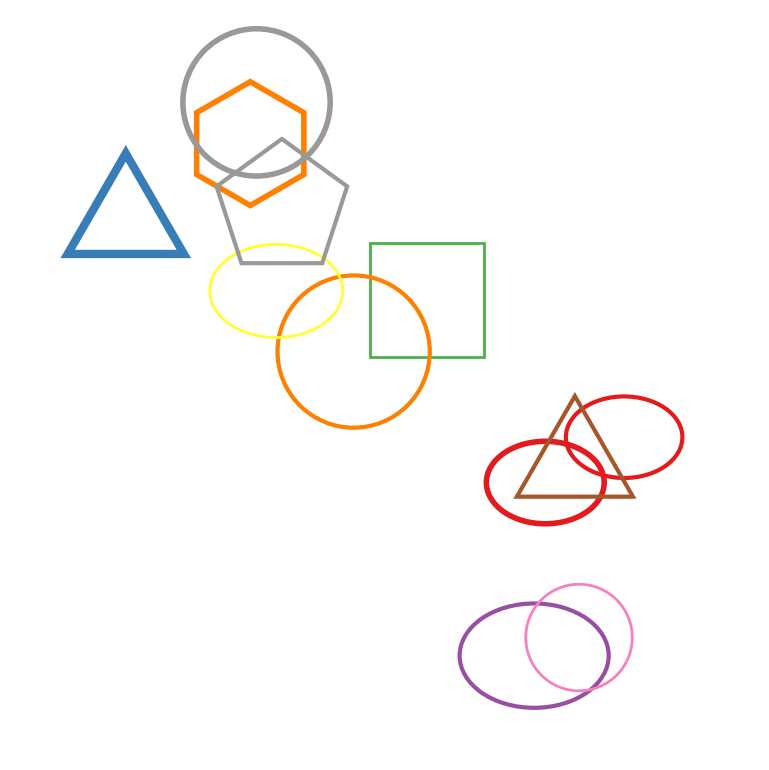[{"shape": "oval", "thickness": 2, "radius": 0.38, "center": [0.708, 0.373]}, {"shape": "oval", "thickness": 1.5, "radius": 0.38, "center": [0.811, 0.432]}, {"shape": "triangle", "thickness": 3, "radius": 0.44, "center": [0.163, 0.714]}, {"shape": "square", "thickness": 1, "radius": 0.37, "center": [0.555, 0.61]}, {"shape": "oval", "thickness": 1.5, "radius": 0.48, "center": [0.694, 0.149]}, {"shape": "hexagon", "thickness": 2, "radius": 0.4, "center": [0.325, 0.814]}, {"shape": "circle", "thickness": 1.5, "radius": 0.49, "center": [0.459, 0.543]}, {"shape": "oval", "thickness": 1, "radius": 0.43, "center": [0.359, 0.622]}, {"shape": "triangle", "thickness": 1.5, "radius": 0.44, "center": [0.747, 0.399]}, {"shape": "circle", "thickness": 1, "radius": 0.35, "center": [0.752, 0.172]}, {"shape": "pentagon", "thickness": 1.5, "radius": 0.45, "center": [0.366, 0.73]}, {"shape": "circle", "thickness": 2, "radius": 0.48, "center": [0.333, 0.867]}]